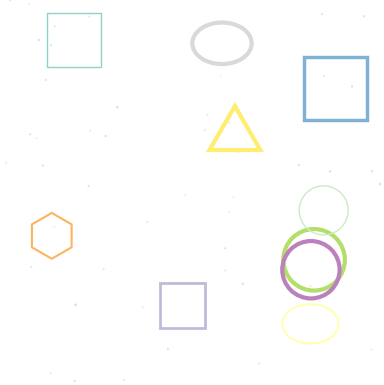[{"shape": "square", "thickness": 1, "radius": 0.35, "center": [0.192, 0.895]}, {"shape": "oval", "thickness": 1.5, "radius": 0.37, "center": [0.807, 0.159]}, {"shape": "square", "thickness": 2, "radius": 0.29, "center": [0.473, 0.205]}, {"shape": "square", "thickness": 2.5, "radius": 0.41, "center": [0.871, 0.77]}, {"shape": "hexagon", "thickness": 1.5, "radius": 0.3, "center": [0.134, 0.387]}, {"shape": "circle", "thickness": 3, "radius": 0.4, "center": [0.816, 0.325]}, {"shape": "oval", "thickness": 3, "radius": 0.39, "center": [0.577, 0.888]}, {"shape": "circle", "thickness": 3, "radius": 0.37, "center": [0.808, 0.299]}, {"shape": "circle", "thickness": 1, "radius": 0.32, "center": [0.841, 0.454]}, {"shape": "triangle", "thickness": 3, "radius": 0.38, "center": [0.61, 0.648]}]